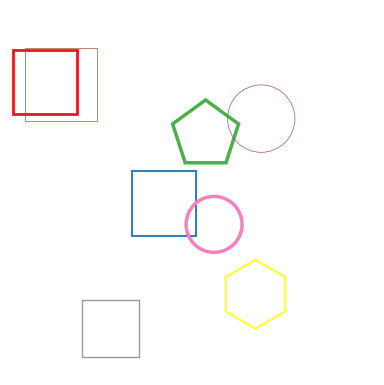[{"shape": "square", "thickness": 2, "radius": 0.42, "center": [0.117, 0.787]}, {"shape": "square", "thickness": 1.5, "radius": 0.42, "center": [0.425, 0.471]}, {"shape": "pentagon", "thickness": 2.5, "radius": 0.45, "center": [0.534, 0.65]}, {"shape": "circle", "thickness": 0.5, "radius": 0.44, "center": [0.678, 0.692]}, {"shape": "hexagon", "thickness": 1.5, "radius": 0.45, "center": [0.663, 0.236]}, {"shape": "square", "thickness": 0.5, "radius": 0.47, "center": [0.159, 0.78]}, {"shape": "circle", "thickness": 2.5, "radius": 0.36, "center": [0.556, 0.417]}, {"shape": "square", "thickness": 1, "radius": 0.37, "center": [0.287, 0.146]}]